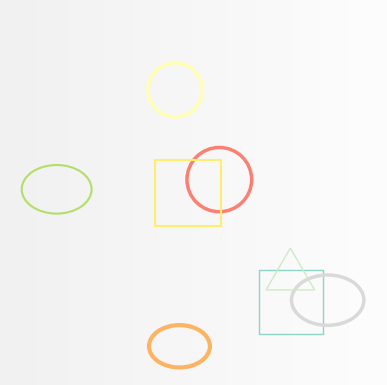[{"shape": "square", "thickness": 1, "radius": 0.42, "center": [0.751, 0.215]}, {"shape": "circle", "thickness": 2.5, "radius": 0.35, "center": [0.452, 0.767]}, {"shape": "circle", "thickness": 2.5, "radius": 0.42, "center": [0.566, 0.534]}, {"shape": "oval", "thickness": 3, "radius": 0.39, "center": [0.463, 0.101]}, {"shape": "oval", "thickness": 1.5, "radius": 0.45, "center": [0.146, 0.508]}, {"shape": "oval", "thickness": 2.5, "radius": 0.47, "center": [0.846, 0.22]}, {"shape": "triangle", "thickness": 1, "radius": 0.36, "center": [0.749, 0.283]}, {"shape": "square", "thickness": 1.5, "radius": 0.43, "center": [0.486, 0.499]}]